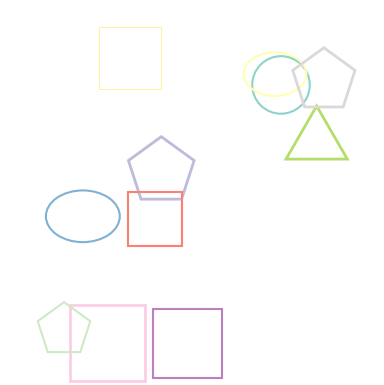[{"shape": "circle", "thickness": 1.5, "radius": 0.37, "center": [0.73, 0.779]}, {"shape": "oval", "thickness": 1.5, "radius": 0.41, "center": [0.714, 0.807]}, {"shape": "pentagon", "thickness": 2, "radius": 0.45, "center": [0.419, 0.555]}, {"shape": "square", "thickness": 1.5, "radius": 0.35, "center": [0.403, 0.432]}, {"shape": "oval", "thickness": 1.5, "radius": 0.48, "center": [0.215, 0.438]}, {"shape": "triangle", "thickness": 2, "radius": 0.46, "center": [0.822, 0.633]}, {"shape": "square", "thickness": 2, "radius": 0.49, "center": [0.28, 0.11]}, {"shape": "pentagon", "thickness": 2, "radius": 0.43, "center": [0.841, 0.791]}, {"shape": "square", "thickness": 1.5, "radius": 0.45, "center": [0.486, 0.107]}, {"shape": "pentagon", "thickness": 1.5, "radius": 0.36, "center": [0.166, 0.144]}, {"shape": "square", "thickness": 0.5, "radius": 0.4, "center": [0.338, 0.85]}]